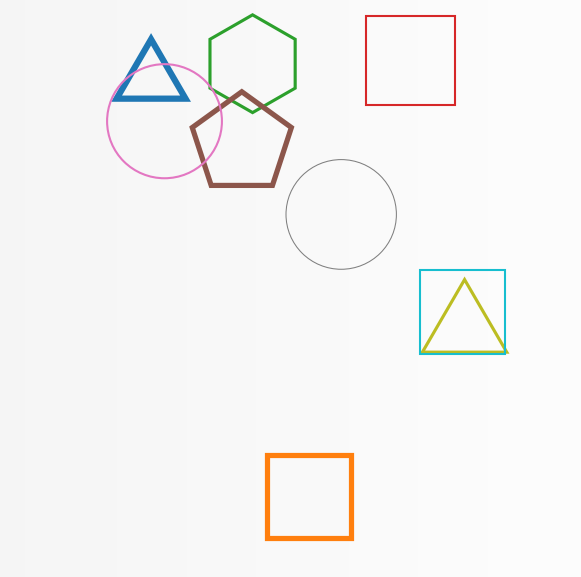[{"shape": "triangle", "thickness": 3, "radius": 0.34, "center": [0.26, 0.863]}, {"shape": "square", "thickness": 2.5, "radius": 0.36, "center": [0.531, 0.14]}, {"shape": "hexagon", "thickness": 1.5, "radius": 0.42, "center": [0.435, 0.889]}, {"shape": "square", "thickness": 1, "radius": 0.39, "center": [0.706, 0.895]}, {"shape": "pentagon", "thickness": 2.5, "radius": 0.45, "center": [0.416, 0.751]}, {"shape": "circle", "thickness": 1, "radius": 0.49, "center": [0.283, 0.789]}, {"shape": "circle", "thickness": 0.5, "radius": 0.47, "center": [0.587, 0.628]}, {"shape": "triangle", "thickness": 1.5, "radius": 0.42, "center": [0.799, 0.431]}, {"shape": "square", "thickness": 1, "radius": 0.37, "center": [0.795, 0.459]}]